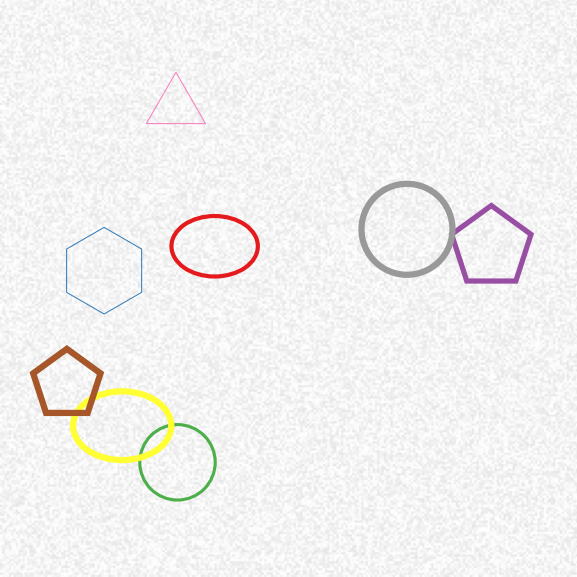[{"shape": "oval", "thickness": 2, "radius": 0.37, "center": [0.372, 0.573]}, {"shape": "hexagon", "thickness": 0.5, "radius": 0.38, "center": [0.18, 0.53]}, {"shape": "circle", "thickness": 1.5, "radius": 0.33, "center": [0.307, 0.199]}, {"shape": "pentagon", "thickness": 2.5, "radius": 0.36, "center": [0.851, 0.571]}, {"shape": "oval", "thickness": 3, "radius": 0.43, "center": [0.211, 0.262]}, {"shape": "pentagon", "thickness": 3, "radius": 0.31, "center": [0.116, 0.334]}, {"shape": "triangle", "thickness": 0.5, "radius": 0.3, "center": [0.305, 0.815]}, {"shape": "circle", "thickness": 3, "radius": 0.39, "center": [0.705, 0.602]}]